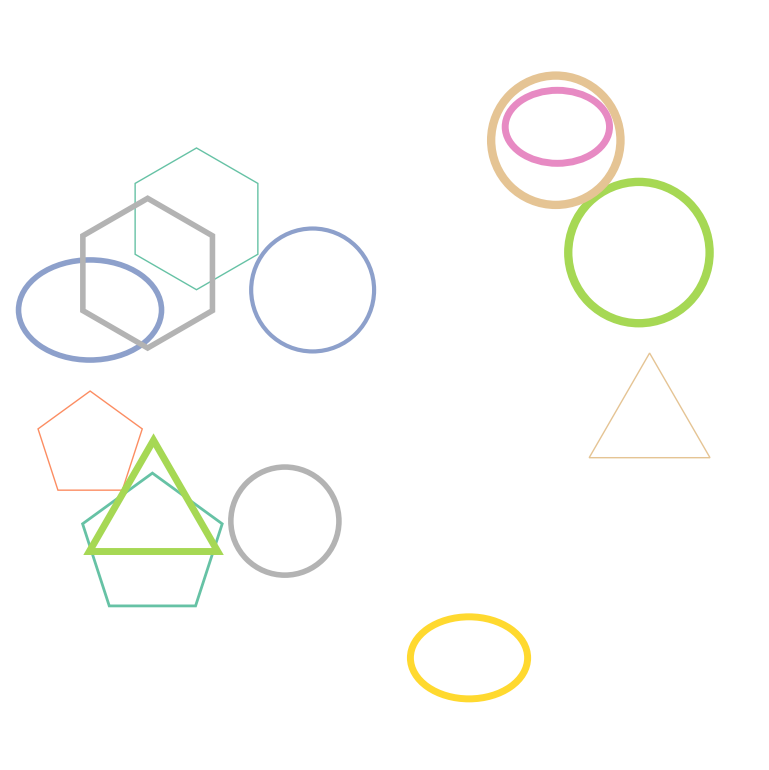[{"shape": "hexagon", "thickness": 0.5, "radius": 0.46, "center": [0.255, 0.716]}, {"shape": "pentagon", "thickness": 1, "radius": 0.48, "center": [0.198, 0.29]}, {"shape": "pentagon", "thickness": 0.5, "radius": 0.36, "center": [0.117, 0.421]}, {"shape": "oval", "thickness": 2, "radius": 0.46, "center": [0.117, 0.597]}, {"shape": "circle", "thickness": 1.5, "radius": 0.4, "center": [0.406, 0.623]}, {"shape": "oval", "thickness": 2.5, "radius": 0.34, "center": [0.724, 0.835]}, {"shape": "triangle", "thickness": 2.5, "radius": 0.48, "center": [0.199, 0.332]}, {"shape": "circle", "thickness": 3, "radius": 0.46, "center": [0.83, 0.672]}, {"shape": "oval", "thickness": 2.5, "radius": 0.38, "center": [0.609, 0.146]}, {"shape": "circle", "thickness": 3, "radius": 0.42, "center": [0.722, 0.818]}, {"shape": "triangle", "thickness": 0.5, "radius": 0.45, "center": [0.844, 0.451]}, {"shape": "hexagon", "thickness": 2, "radius": 0.49, "center": [0.192, 0.645]}, {"shape": "circle", "thickness": 2, "radius": 0.35, "center": [0.37, 0.323]}]